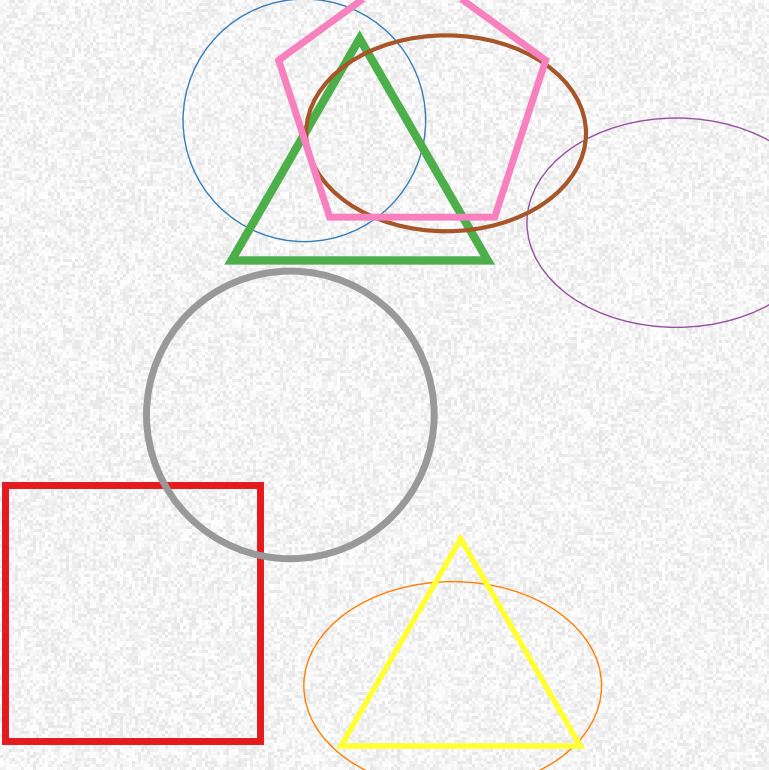[{"shape": "square", "thickness": 2.5, "radius": 0.83, "center": [0.172, 0.204]}, {"shape": "circle", "thickness": 0.5, "radius": 0.79, "center": [0.395, 0.844]}, {"shape": "triangle", "thickness": 3, "radius": 0.96, "center": [0.467, 0.758]}, {"shape": "oval", "thickness": 0.5, "radius": 0.97, "center": [0.879, 0.711]}, {"shape": "oval", "thickness": 0.5, "radius": 0.97, "center": [0.588, 0.109]}, {"shape": "triangle", "thickness": 2, "radius": 0.9, "center": [0.598, 0.121]}, {"shape": "oval", "thickness": 1.5, "radius": 0.91, "center": [0.579, 0.827]}, {"shape": "pentagon", "thickness": 2.5, "radius": 0.91, "center": [0.535, 0.865]}, {"shape": "circle", "thickness": 2.5, "radius": 0.93, "center": [0.377, 0.461]}]